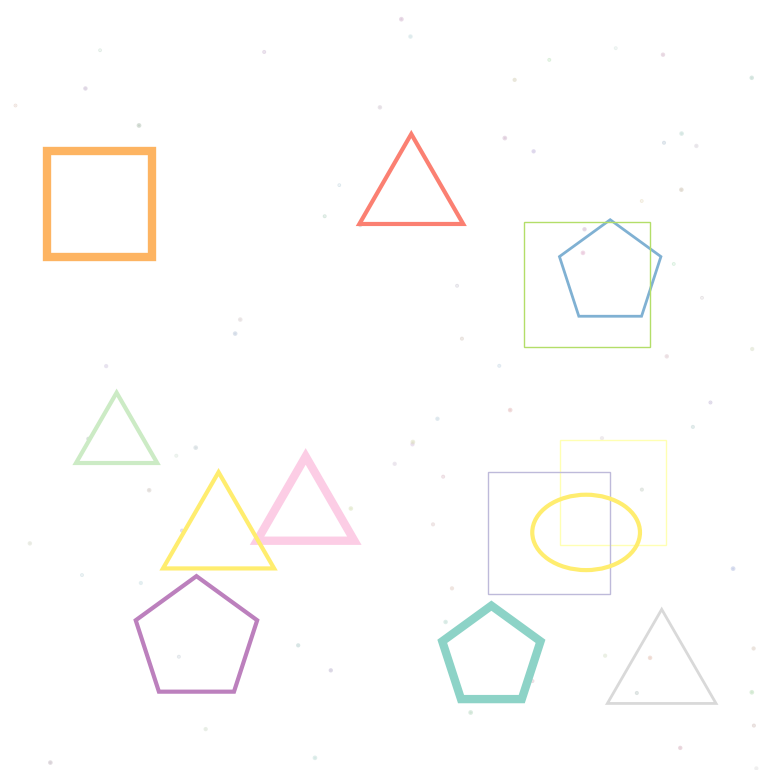[{"shape": "pentagon", "thickness": 3, "radius": 0.34, "center": [0.638, 0.146]}, {"shape": "square", "thickness": 0.5, "radius": 0.34, "center": [0.796, 0.36]}, {"shape": "square", "thickness": 0.5, "radius": 0.4, "center": [0.713, 0.308]}, {"shape": "triangle", "thickness": 1.5, "radius": 0.39, "center": [0.534, 0.748]}, {"shape": "pentagon", "thickness": 1, "radius": 0.35, "center": [0.792, 0.645]}, {"shape": "square", "thickness": 3, "radius": 0.34, "center": [0.129, 0.735]}, {"shape": "square", "thickness": 0.5, "radius": 0.41, "center": [0.762, 0.631]}, {"shape": "triangle", "thickness": 3, "radius": 0.36, "center": [0.397, 0.334]}, {"shape": "triangle", "thickness": 1, "radius": 0.41, "center": [0.859, 0.127]}, {"shape": "pentagon", "thickness": 1.5, "radius": 0.41, "center": [0.255, 0.169]}, {"shape": "triangle", "thickness": 1.5, "radius": 0.3, "center": [0.151, 0.429]}, {"shape": "triangle", "thickness": 1.5, "radius": 0.42, "center": [0.284, 0.303]}, {"shape": "oval", "thickness": 1.5, "radius": 0.35, "center": [0.761, 0.309]}]